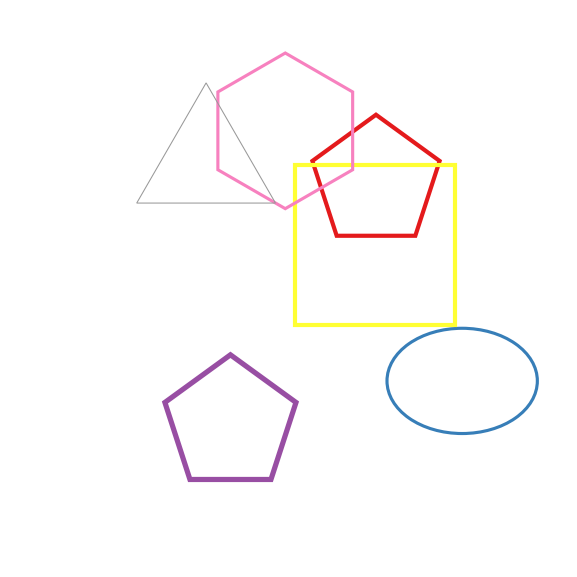[{"shape": "pentagon", "thickness": 2, "radius": 0.58, "center": [0.651, 0.685]}, {"shape": "oval", "thickness": 1.5, "radius": 0.65, "center": [0.8, 0.34]}, {"shape": "pentagon", "thickness": 2.5, "radius": 0.6, "center": [0.399, 0.265]}, {"shape": "square", "thickness": 2, "radius": 0.69, "center": [0.649, 0.575]}, {"shape": "hexagon", "thickness": 1.5, "radius": 0.67, "center": [0.494, 0.773]}, {"shape": "triangle", "thickness": 0.5, "radius": 0.69, "center": [0.357, 0.717]}]